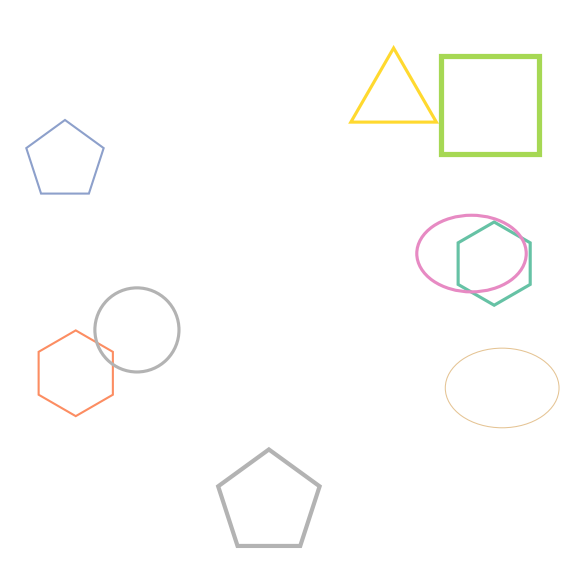[{"shape": "hexagon", "thickness": 1.5, "radius": 0.36, "center": [0.856, 0.543]}, {"shape": "hexagon", "thickness": 1, "radius": 0.37, "center": [0.131, 0.353]}, {"shape": "pentagon", "thickness": 1, "radius": 0.35, "center": [0.113, 0.721]}, {"shape": "oval", "thickness": 1.5, "radius": 0.47, "center": [0.816, 0.56]}, {"shape": "square", "thickness": 2.5, "radius": 0.42, "center": [0.849, 0.817]}, {"shape": "triangle", "thickness": 1.5, "radius": 0.43, "center": [0.682, 0.83]}, {"shape": "oval", "thickness": 0.5, "radius": 0.49, "center": [0.87, 0.327]}, {"shape": "pentagon", "thickness": 2, "radius": 0.46, "center": [0.466, 0.128]}, {"shape": "circle", "thickness": 1.5, "radius": 0.36, "center": [0.237, 0.428]}]